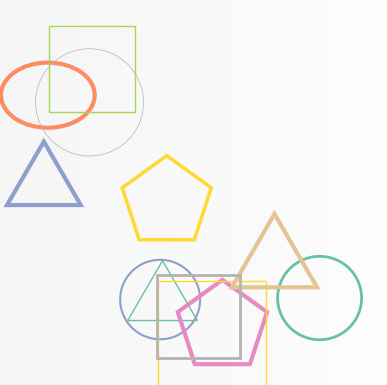[{"shape": "circle", "thickness": 2, "radius": 0.54, "center": [0.825, 0.226]}, {"shape": "triangle", "thickness": 1, "radius": 0.52, "center": [0.419, 0.219]}, {"shape": "oval", "thickness": 3, "radius": 0.6, "center": [0.123, 0.753]}, {"shape": "triangle", "thickness": 3, "radius": 0.55, "center": [0.113, 0.522]}, {"shape": "circle", "thickness": 1.5, "radius": 0.52, "center": [0.413, 0.222]}, {"shape": "pentagon", "thickness": 3, "radius": 0.61, "center": [0.574, 0.152]}, {"shape": "square", "thickness": 1, "radius": 0.56, "center": [0.237, 0.82]}, {"shape": "pentagon", "thickness": 2.5, "radius": 0.6, "center": [0.43, 0.475]}, {"shape": "square", "thickness": 1, "radius": 0.7, "center": [0.546, 0.132]}, {"shape": "triangle", "thickness": 3, "radius": 0.63, "center": [0.708, 0.317]}, {"shape": "circle", "thickness": 0.5, "radius": 0.7, "center": [0.231, 0.734]}, {"shape": "square", "thickness": 2, "radius": 0.54, "center": [0.513, 0.178]}]